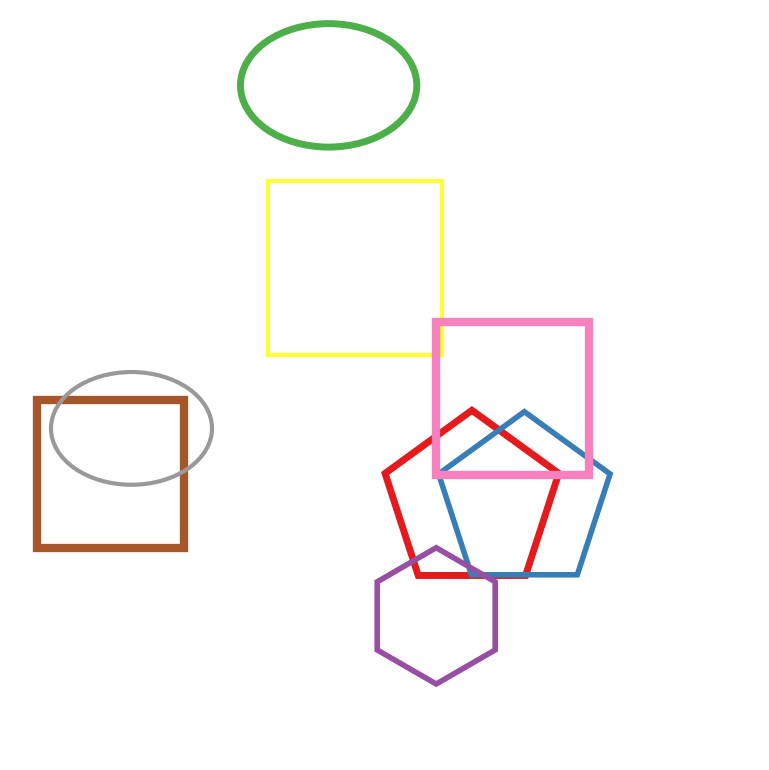[{"shape": "pentagon", "thickness": 2.5, "radius": 0.59, "center": [0.613, 0.349]}, {"shape": "pentagon", "thickness": 2, "radius": 0.59, "center": [0.681, 0.348]}, {"shape": "oval", "thickness": 2.5, "radius": 0.57, "center": [0.427, 0.889]}, {"shape": "hexagon", "thickness": 2, "radius": 0.44, "center": [0.566, 0.2]}, {"shape": "square", "thickness": 1.5, "radius": 0.56, "center": [0.461, 0.652]}, {"shape": "square", "thickness": 3, "radius": 0.48, "center": [0.143, 0.384]}, {"shape": "square", "thickness": 3, "radius": 0.5, "center": [0.666, 0.482]}, {"shape": "oval", "thickness": 1.5, "radius": 0.52, "center": [0.171, 0.444]}]